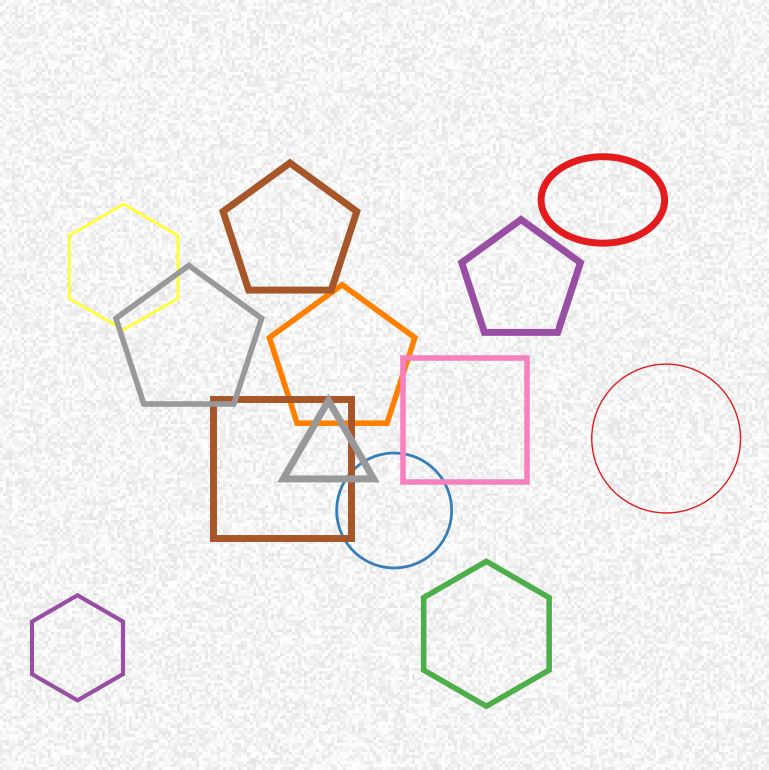[{"shape": "circle", "thickness": 0.5, "radius": 0.48, "center": [0.865, 0.43]}, {"shape": "oval", "thickness": 2.5, "radius": 0.4, "center": [0.783, 0.74]}, {"shape": "circle", "thickness": 1, "radius": 0.37, "center": [0.512, 0.337]}, {"shape": "hexagon", "thickness": 2, "radius": 0.47, "center": [0.632, 0.177]}, {"shape": "pentagon", "thickness": 2.5, "radius": 0.41, "center": [0.677, 0.634]}, {"shape": "hexagon", "thickness": 1.5, "radius": 0.34, "center": [0.101, 0.159]}, {"shape": "pentagon", "thickness": 2, "radius": 0.5, "center": [0.444, 0.531]}, {"shape": "hexagon", "thickness": 1, "radius": 0.41, "center": [0.161, 0.653]}, {"shape": "pentagon", "thickness": 2.5, "radius": 0.46, "center": [0.377, 0.697]}, {"shape": "square", "thickness": 2.5, "radius": 0.45, "center": [0.366, 0.392]}, {"shape": "square", "thickness": 2, "radius": 0.4, "center": [0.603, 0.455]}, {"shape": "triangle", "thickness": 2.5, "radius": 0.34, "center": [0.427, 0.412]}, {"shape": "pentagon", "thickness": 2, "radius": 0.5, "center": [0.245, 0.556]}]